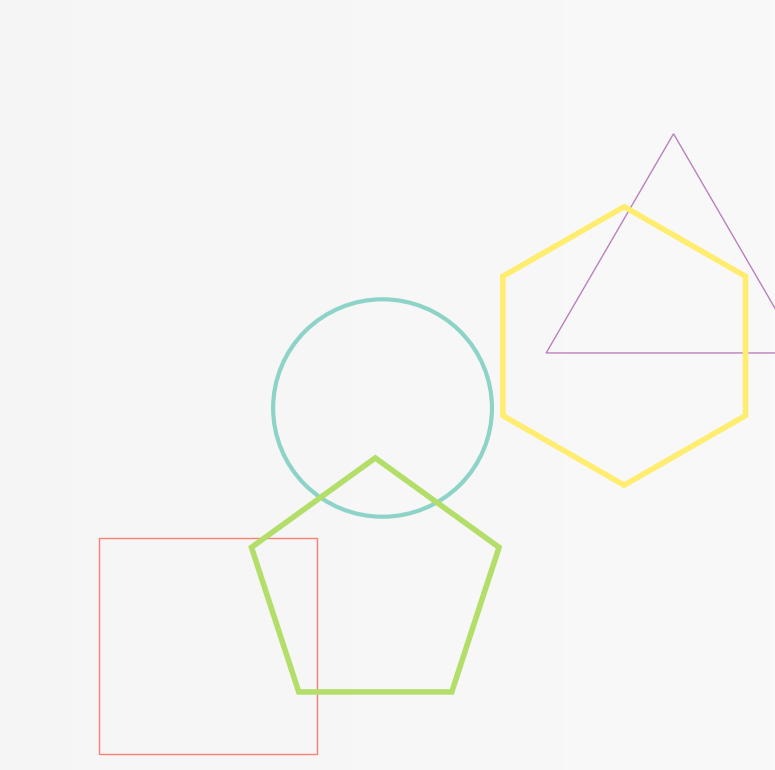[{"shape": "circle", "thickness": 1.5, "radius": 0.71, "center": [0.494, 0.47]}, {"shape": "square", "thickness": 0.5, "radius": 0.7, "center": [0.268, 0.161]}, {"shape": "pentagon", "thickness": 2, "radius": 0.84, "center": [0.484, 0.237]}, {"shape": "triangle", "thickness": 0.5, "radius": 0.95, "center": [0.869, 0.637]}, {"shape": "hexagon", "thickness": 2, "radius": 0.9, "center": [0.805, 0.551]}]